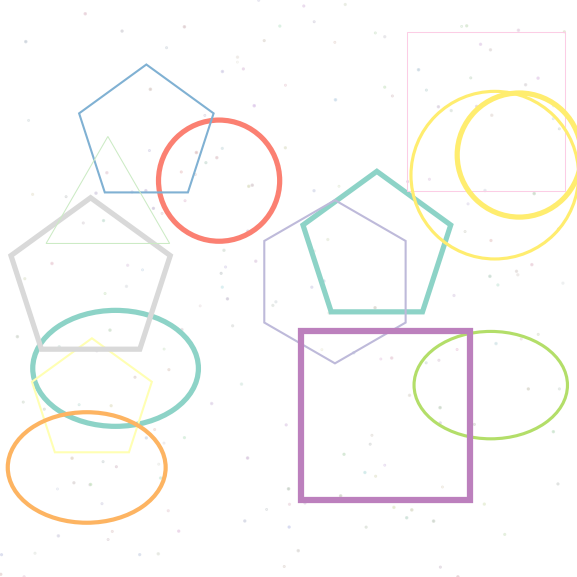[{"shape": "oval", "thickness": 2.5, "radius": 0.72, "center": [0.2, 0.361]}, {"shape": "pentagon", "thickness": 2.5, "radius": 0.67, "center": [0.653, 0.568]}, {"shape": "pentagon", "thickness": 1, "radius": 0.55, "center": [0.159, 0.304]}, {"shape": "hexagon", "thickness": 1, "radius": 0.71, "center": [0.58, 0.511]}, {"shape": "circle", "thickness": 2.5, "radius": 0.52, "center": [0.379, 0.686]}, {"shape": "pentagon", "thickness": 1, "radius": 0.61, "center": [0.253, 0.765]}, {"shape": "oval", "thickness": 2, "radius": 0.68, "center": [0.15, 0.19]}, {"shape": "oval", "thickness": 1.5, "radius": 0.66, "center": [0.85, 0.332]}, {"shape": "square", "thickness": 0.5, "radius": 0.69, "center": [0.842, 0.807]}, {"shape": "pentagon", "thickness": 2.5, "radius": 0.72, "center": [0.157, 0.512]}, {"shape": "square", "thickness": 3, "radius": 0.73, "center": [0.668, 0.279]}, {"shape": "triangle", "thickness": 0.5, "radius": 0.62, "center": [0.187, 0.639]}, {"shape": "circle", "thickness": 2.5, "radius": 0.54, "center": [0.899, 0.731]}, {"shape": "circle", "thickness": 1.5, "radius": 0.73, "center": [0.857, 0.696]}]